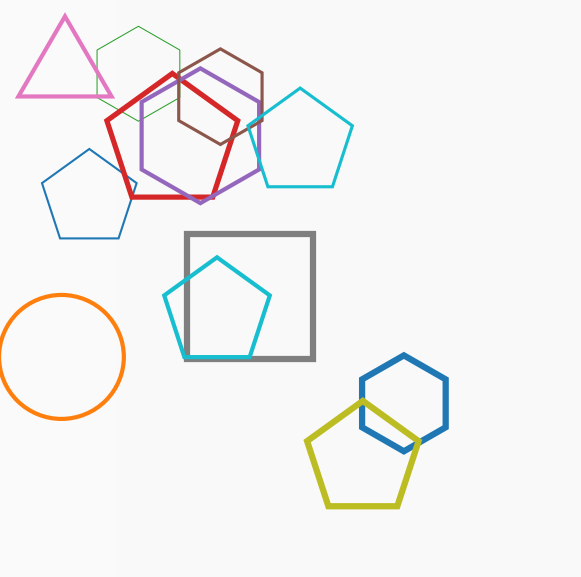[{"shape": "pentagon", "thickness": 1, "radius": 0.43, "center": [0.154, 0.656]}, {"shape": "hexagon", "thickness": 3, "radius": 0.42, "center": [0.695, 0.301]}, {"shape": "circle", "thickness": 2, "radius": 0.54, "center": [0.106, 0.381]}, {"shape": "hexagon", "thickness": 0.5, "radius": 0.41, "center": [0.238, 0.871]}, {"shape": "pentagon", "thickness": 2.5, "radius": 0.59, "center": [0.296, 0.754]}, {"shape": "hexagon", "thickness": 2, "radius": 0.58, "center": [0.345, 0.764]}, {"shape": "hexagon", "thickness": 1.5, "radius": 0.41, "center": [0.379, 0.832]}, {"shape": "triangle", "thickness": 2, "radius": 0.46, "center": [0.112, 0.878]}, {"shape": "square", "thickness": 3, "radius": 0.54, "center": [0.43, 0.486]}, {"shape": "pentagon", "thickness": 3, "radius": 0.5, "center": [0.624, 0.204]}, {"shape": "pentagon", "thickness": 2, "radius": 0.48, "center": [0.373, 0.458]}, {"shape": "pentagon", "thickness": 1.5, "radius": 0.47, "center": [0.516, 0.752]}]